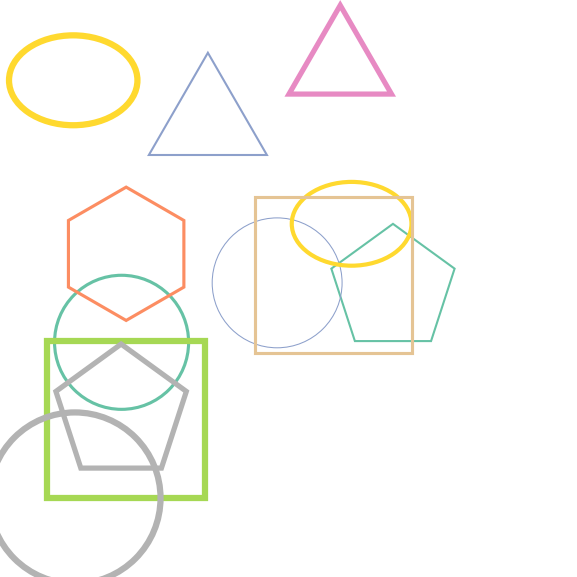[{"shape": "pentagon", "thickness": 1, "radius": 0.56, "center": [0.68, 0.499]}, {"shape": "circle", "thickness": 1.5, "radius": 0.58, "center": [0.211, 0.406]}, {"shape": "hexagon", "thickness": 1.5, "radius": 0.58, "center": [0.218, 0.56]}, {"shape": "triangle", "thickness": 1, "radius": 0.59, "center": [0.36, 0.79]}, {"shape": "circle", "thickness": 0.5, "radius": 0.56, "center": [0.48, 0.509]}, {"shape": "triangle", "thickness": 2.5, "radius": 0.51, "center": [0.589, 0.887]}, {"shape": "square", "thickness": 3, "radius": 0.68, "center": [0.218, 0.273]}, {"shape": "oval", "thickness": 2, "radius": 0.52, "center": [0.609, 0.612]}, {"shape": "oval", "thickness": 3, "radius": 0.56, "center": [0.127, 0.86]}, {"shape": "square", "thickness": 1.5, "radius": 0.68, "center": [0.577, 0.523]}, {"shape": "pentagon", "thickness": 2.5, "radius": 0.59, "center": [0.21, 0.285]}, {"shape": "circle", "thickness": 3, "radius": 0.74, "center": [0.13, 0.137]}]